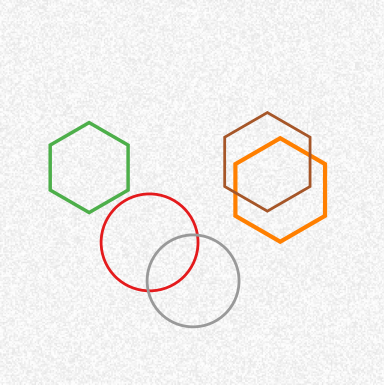[{"shape": "circle", "thickness": 2, "radius": 0.63, "center": [0.388, 0.37]}, {"shape": "hexagon", "thickness": 2.5, "radius": 0.58, "center": [0.232, 0.565]}, {"shape": "hexagon", "thickness": 3, "radius": 0.67, "center": [0.728, 0.507]}, {"shape": "hexagon", "thickness": 2, "radius": 0.64, "center": [0.694, 0.58]}, {"shape": "circle", "thickness": 2, "radius": 0.6, "center": [0.502, 0.27]}]